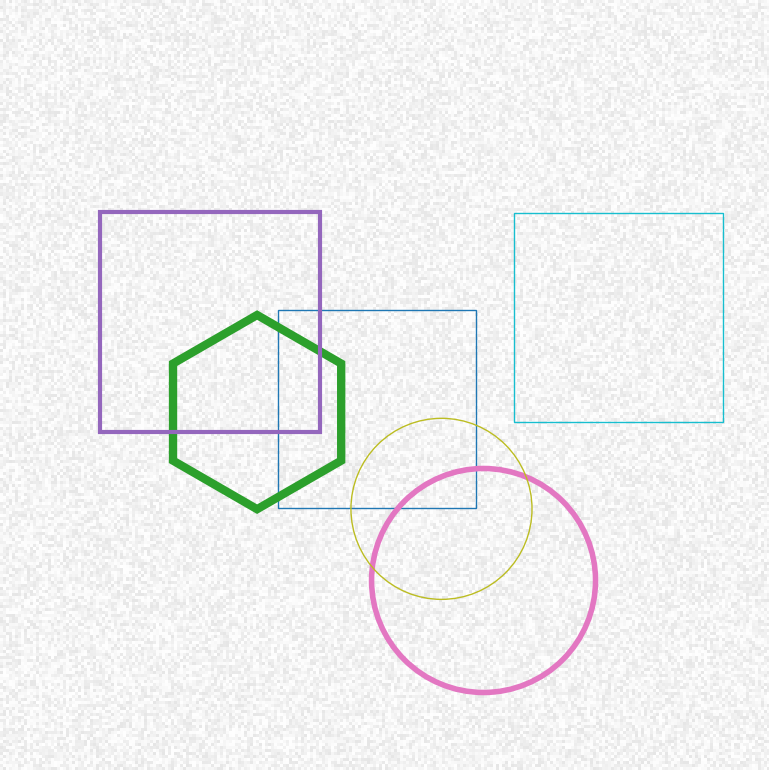[{"shape": "square", "thickness": 0.5, "radius": 0.64, "center": [0.49, 0.468]}, {"shape": "hexagon", "thickness": 3, "radius": 0.63, "center": [0.334, 0.465]}, {"shape": "square", "thickness": 1.5, "radius": 0.72, "center": [0.273, 0.582]}, {"shape": "circle", "thickness": 2, "radius": 0.73, "center": [0.628, 0.246]}, {"shape": "circle", "thickness": 0.5, "radius": 0.59, "center": [0.573, 0.339]}, {"shape": "square", "thickness": 0.5, "radius": 0.68, "center": [0.803, 0.588]}]